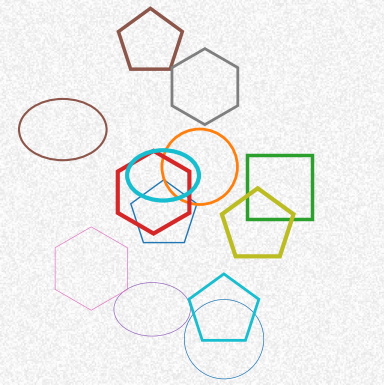[{"shape": "pentagon", "thickness": 1, "radius": 0.45, "center": [0.426, 0.443]}, {"shape": "circle", "thickness": 0.5, "radius": 0.52, "center": [0.582, 0.119]}, {"shape": "circle", "thickness": 2, "radius": 0.49, "center": [0.519, 0.567]}, {"shape": "square", "thickness": 2.5, "radius": 0.42, "center": [0.726, 0.515]}, {"shape": "hexagon", "thickness": 3, "radius": 0.54, "center": [0.399, 0.501]}, {"shape": "oval", "thickness": 0.5, "radius": 0.5, "center": [0.395, 0.197]}, {"shape": "pentagon", "thickness": 2.5, "radius": 0.44, "center": [0.391, 0.891]}, {"shape": "oval", "thickness": 1.5, "radius": 0.57, "center": [0.163, 0.663]}, {"shape": "hexagon", "thickness": 0.5, "radius": 0.54, "center": [0.237, 0.302]}, {"shape": "hexagon", "thickness": 2, "radius": 0.49, "center": [0.532, 0.775]}, {"shape": "pentagon", "thickness": 3, "radius": 0.49, "center": [0.669, 0.413]}, {"shape": "oval", "thickness": 3, "radius": 0.47, "center": [0.424, 0.544]}, {"shape": "pentagon", "thickness": 2, "radius": 0.48, "center": [0.582, 0.193]}]